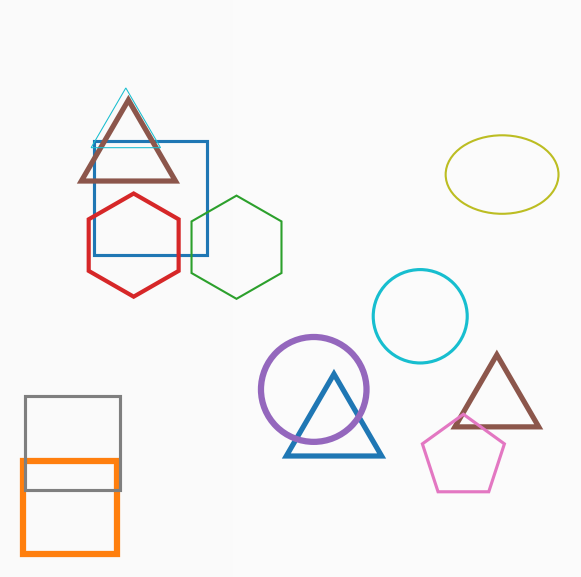[{"shape": "triangle", "thickness": 2.5, "radius": 0.47, "center": [0.575, 0.257]}, {"shape": "square", "thickness": 1.5, "radius": 0.49, "center": [0.259, 0.656]}, {"shape": "square", "thickness": 3, "radius": 0.4, "center": [0.121, 0.12]}, {"shape": "hexagon", "thickness": 1, "radius": 0.45, "center": [0.407, 0.571]}, {"shape": "hexagon", "thickness": 2, "radius": 0.45, "center": [0.23, 0.575]}, {"shape": "circle", "thickness": 3, "radius": 0.45, "center": [0.54, 0.325]}, {"shape": "triangle", "thickness": 2.5, "radius": 0.47, "center": [0.221, 0.732]}, {"shape": "triangle", "thickness": 2.5, "radius": 0.42, "center": [0.855, 0.302]}, {"shape": "pentagon", "thickness": 1.5, "radius": 0.37, "center": [0.797, 0.208]}, {"shape": "square", "thickness": 1.5, "radius": 0.41, "center": [0.125, 0.232]}, {"shape": "oval", "thickness": 1, "radius": 0.49, "center": [0.864, 0.697]}, {"shape": "triangle", "thickness": 0.5, "radius": 0.34, "center": [0.216, 0.778]}, {"shape": "circle", "thickness": 1.5, "radius": 0.4, "center": [0.723, 0.451]}]